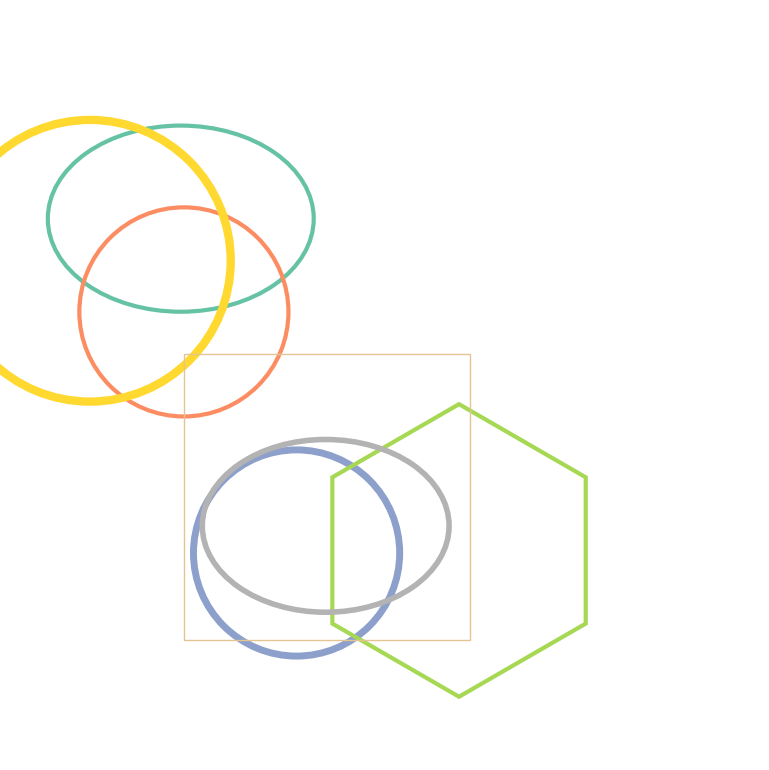[{"shape": "oval", "thickness": 1.5, "radius": 0.86, "center": [0.235, 0.716]}, {"shape": "circle", "thickness": 1.5, "radius": 0.68, "center": [0.239, 0.595]}, {"shape": "circle", "thickness": 2.5, "radius": 0.67, "center": [0.385, 0.282]}, {"shape": "hexagon", "thickness": 1.5, "radius": 0.95, "center": [0.596, 0.285]}, {"shape": "circle", "thickness": 3, "radius": 0.91, "center": [0.117, 0.661]}, {"shape": "square", "thickness": 0.5, "radius": 0.93, "center": [0.425, 0.354]}, {"shape": "oval", "thickness": 2, "radius": 0.8, "center": [0.423, 0.317]}]